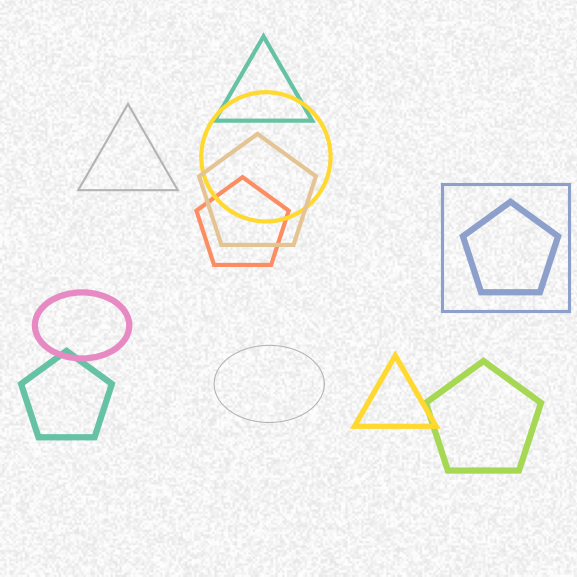[{"shape": "pentagon", "thickness": 3, "radius": 0.41, "center": [0.115, 0.309]}, {"shape": "triangle", "thickness": 2, "radius": 0.49, "center": [0.456, 0.839]}, {"shape": "pentagon", "thickness": 2, "radius": 0.42, "center": [0.42, 0.608]}, {"shape": "square", "thickness": 1.5, "radius": 0.55, "center": [0.875, 0.571]}, {"shape": "pentagon", "thickness": 3, "radius": 0.43, "center": [0.884, 0.563]}, {"shape": "oval", "thickness": 3, "radius": 0.41, "center": [0.142, 0.436]}, {"shape": "pentagon", "thickness": 3, "radius": 0.52, "center": [0.837, 0.269]}, {"shape": "triangle", "thickness": 2.5, "radius": 0.41, "center": [0.684, 0.302]}, {"shape": "circle", "thickness": 2, "radius": 0.56, "center": [0.46, 0.728]}, {"shape": "pentagon", "thickness": 2, "radius": 0.53, "center": [0.446, 0.661]}, {"shape": "triangle", "thickness": 1, "radius": 0.5, "center": [0.222, 0.72]}, {"shape": "oval", "thickness": 0.5, "radius": 0.48, "center": [0.466, 0.334]}]